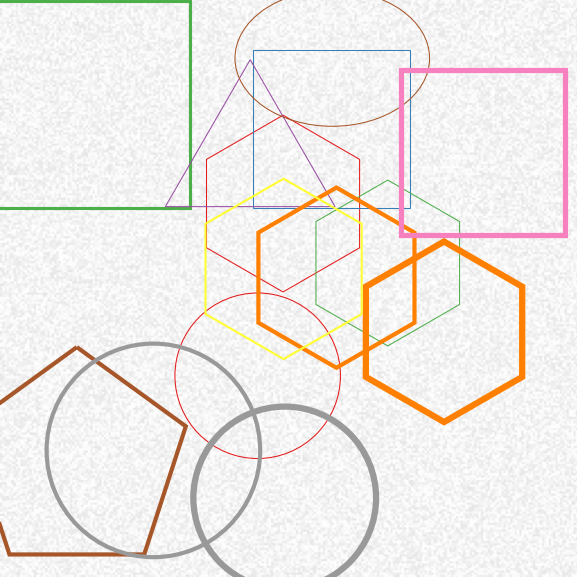[{"shape": "hexagon", "thickness": 0.5, "radius": 0.77, "center": [0.49, 0.647]}, {"shape": "circle", "thickness": 0.5, "radius": 0.72, "center": [0.446, 0.348]}, {"shape": "square", "thickness": 0.5, "radius": 0.68, "center": [0.574, 0.776]}, {"shape": "square", "thickness": 1.5, "radius": 0.9, "center": [0.15, 0.818]}, {"shape": "hexagon", "thickness": 0.5, "radius": 0.72, "center": [0.671, 0.544]}, {"shape": "triangle", "thickness": 0.5, "radius": 0.85, "center": [0.433, 0.726]}, {"shape": "hexagon", "thickness": 3, "radius": 0.78, "center": [0.769, 0.425]}, {"shape": "hexagon", "thickness": 2, "radius": 0.78, "center": [0.583, 0.518]}, {"shape": "hexagon", "thickness": 1, "radius": 0.78, "center": [0.491, 0.534]}, {"shape": "oval", "thickness": 0.5, "radius": 0.84, "center": [0.575, 0.898]}, {"shape": "pentagon", "thickness": 2, "radius": 0.99, "center": [0.133, 0.2]}, {"shape": "square", "thickness": 2.5, "radius": 0.71, "center": [0.836, 0.735]}, {"shape": "circle", "thickness": 2, "radius": 0.92, "center": [0.266, 0.219]}, {"shape": "circle", "thickness": 3, "radius": 0.79, "center": [0.493, 0.137]}]